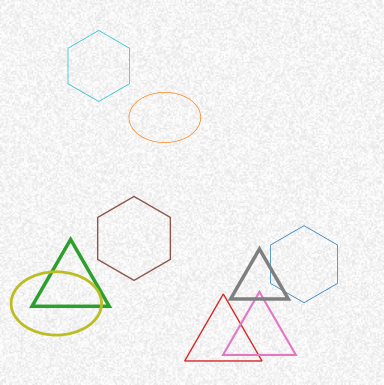[{"shape": "hexagon", "thickness": 0.5, "radius": 0.5, "center": [0.79, 0.314]}, {"shape": "oval", "thickness": 0.5, "radius": 0.47, "center": [0.428, 0.695]}, {"shape": "triangle", "thickness": 2.5, "radius": 0.58, "center": [0.183, 0.262]}, {"shape": "triangle", "thickness": 1, "radius": 0.58, "center": [0.58, 0.12]}, {"shape": "hexagon", "thickness": 1, "radius": 0.55, "center": [0.348, 0.381]}, {"shape": "triangle", "thickness": 1.5, "radius": 0.55, "center": [0.674, 0.133]}, {"shape": "triangle", "thickness": 2.5, "radius": 0.43, "center": [0.674, 0.267]}, {"shape": "oval", "thickness": 2, "radius": 0.59, "center": [0.146, 0.212]}, {"shape": "hexagon", "thickness": 0.5, "radius": 0.46, "center": [0.256, 0.829]}]